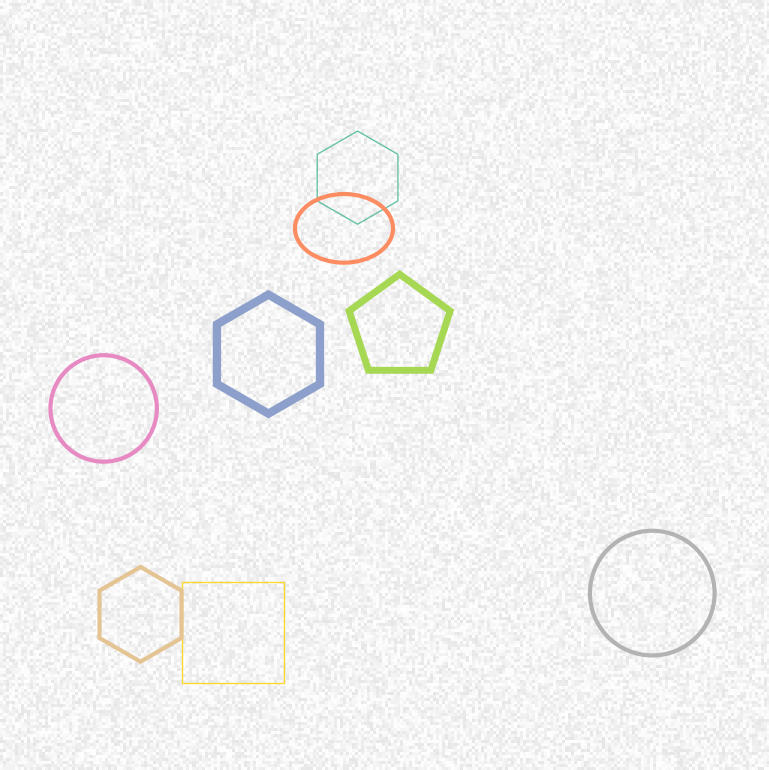[{"shape": "hexagon", "thickness": 0.5, "radius": 0.3, "center": [0.464, 0.769]}, {"shape": "oval", "thickness": 1.5, "radius": 0.32, "center": [0.447, 0.703]}, {"shape": "hexagon", "thickness": 3, "radius": 0.39, "center": [0.349, 0.54]}, {"shape": "circle", "thickness": 1.5, "radius": 0.35, "center": [0.135, 0.47]}, {"shape": "pentagon", "thickness": 2.5, "radius": 0.34, "center": [0.519, 0.575]}, {"shape": "square", "thickness": 0.5, "radius": 0.33, "center": [0.303, 0.179]}, {"shape": "hexagon", "thickness": 1.5, "radius": 0.31, "center": [0.182, 0.202]}, {"shape": "circle", "thickness": 1.5, "radius": 0.4, "center": [0.847, 0.23]}]